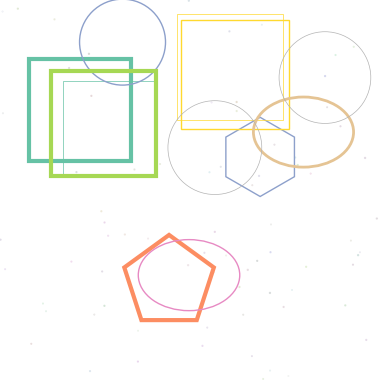[{"shape": "square", "thickness": 3, "radius": 0.66, "center": [0.207, 0.715]}, {"shape": "square", "thickness": 0.5, "radius": 0.61, "center": [0.286, 0.667]}, {"shape": "pentagon", "thickness": 3, "radius": 0.61, "center": [0.439, 0.267]}, {"shape": "circle", "thickness": 1, "radius": 0.56, "center": [0.318, 0.891]}, {"shape": "hexagon", "thickness": 1, "radius": 0.51, "center": [0.676, 0.592]}, {"shape": "oval", "thickness": 1, "radius": 0.66, "center": [0.491, 0.285]}, {"shape": "square", "thickness": 3, "radius": 0.68, "center": [0.268, 0.68]}, {"shape": "square", "thickness": 1, "radius": 0.71, "center": [0.61, 0.806]}, {"shape": "square", "thickness": 0.5, "radius": 0.69, "center": [0.597, 0.826]}, {"shape": "oval", "thickness": 2, "radius": 0.65, "center": [0.788, 0.657]}, {"shape": "circle", "thickness": 0.5, "radius": 0.6, "center": [0.844, 0.798]}, {"shape": "circle", "thickness": 0.5, "radius": 0.61, "center": [0.558, 0.617]}]